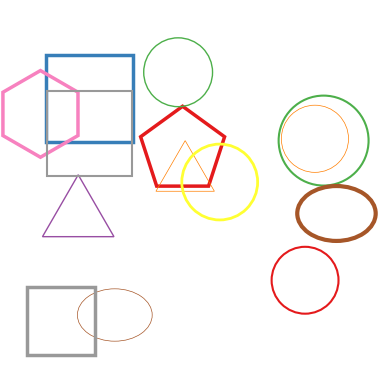[{"shape": "pentagon", "thickness": 2.5, "radius": 0.57, "center": [0.474, 0.609]}, {"shape": "circle", "thickness": 1.5, "radius": 0.43, "center": [0.792, 0.272]}, {"shape": "square", "thickness": 2.5, "radius": 0.57, "center": [0.232, 0.744]}, {"shape": "circle", "thickness": 1.5, "radius": 0.58, "center": [0.841, 0.635]}, {"shape": "circle", "thickness": 1, "radius": 0.45, "center": [0.463, 0.812]}, {"shape": "triangle", "thickness": 1, "radius": 0.54, "center": [0.203, 0.439]}, {"shape": "triangle", "thickness": 0.5, "radius": 0.44, "center": [0.481, 0.547]}, {"shape": "circle", "thickness": 0.5, "radius": 0.44, "center": [0.818, 0.64]}, {"shape": "circle", "thickness": 2, "radius": 0.49, "center": [0.571, 0.527]}, {"shape": "oval", "thickness": 3, "radius": 0.51, "center": [0.874, 0.446]}, {"shape": "oval", "thickness": 0.5, "radius": 0.49, "center": [0.298, 0.182]}, {"shape": "hexagon", "thickness": 2.5, "radius": 0.56, "center": [0.105, 0.704]}, {"shape": "square", "thickness": 1.5, "radius": 0.55, "center": [0.232, 0.654]}, {"shape": "square", "thickness": 2.5, "radius": 0.44, "center": [0.159, 0.165]}]